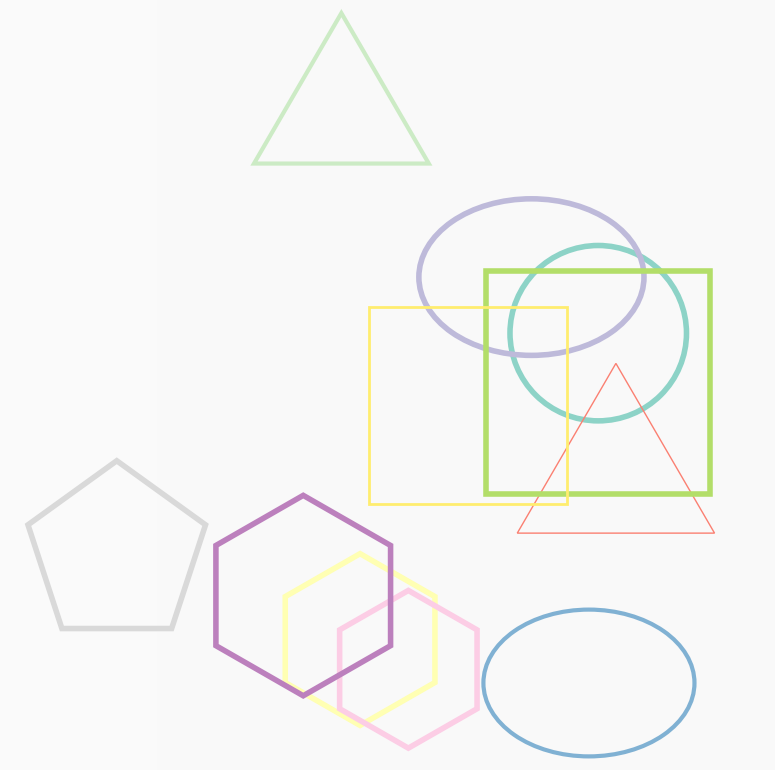[{"shape": "circle", "thickness": 2, "radius": 0.57, "center": [0.772, 0.567]}, {"shape": "hexagon", "thickness": 2, "radius": 0.56, "center": [0.465, 0.169]}, {"shape": "oval", "thickness": 2, "radius": 0.73, "center": [0.686, 0.64]}, {"shape": "triangle", "thickness": 0.5, "radius": 0.73, "center": [0.795, 0.381]}, {"shape": "oval", "thickness": 1.5, "radius": 0.68, "center": [0.76, 0.113]}, {"shape": "square", "thickness": 2, "radius": 0.72, "center": [0.772, 0.503]}, {"shape": "hexagon", "thickness": 2, "radius": 0.51, "center": [0.527, 0.131]}, {"shape": "pentagon", "thickness": 2, "radius": 0.6, "center": [0.151, 0.281]}, {"shape": "hexagon", "thickness": 2, "radius": 0.65, "center": [0.391, 0.227]}, {"shape": "triangle", "thickness": 1.5, "radius": 0.65, "center": [0.44, 0.853]}, {"shape": "square", "thickness": 1, "radius": 0.64, "center": [0.604, 0.474]}]